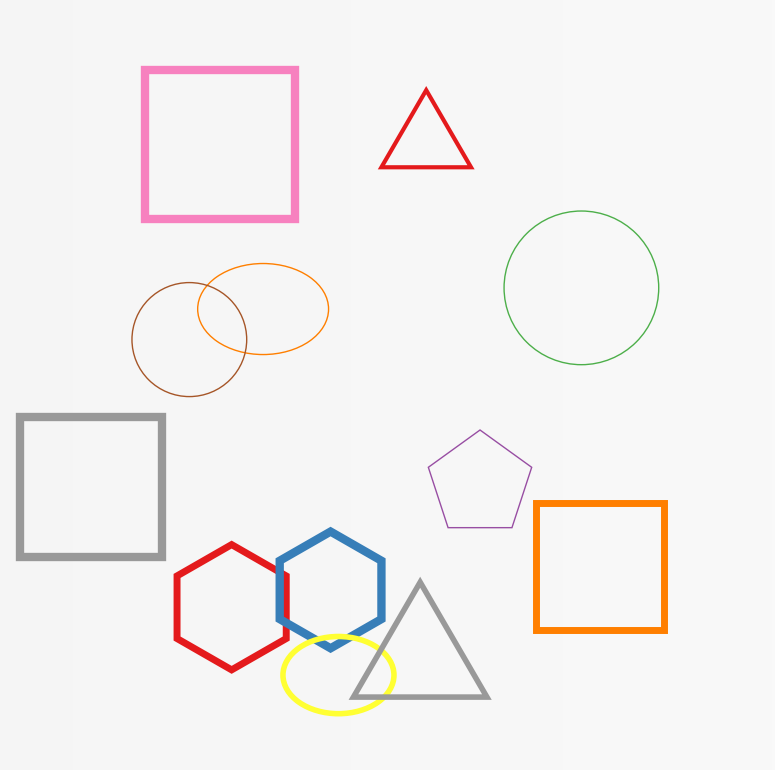[{"shape": "triangle", "thickness": 1.5, "radius": 0.33, "center": [0.55, 0.816]}, {"shape": "hexagon", "thickness": 2.5, "radius": 0.41, "center": [0.299, 0.211]}, {"shape": "hexagon", "thickness": 3, "radius": 0.38, "center": [0.427, 0.234]}, {"shape": "circle", "thickness": 0.5, "radius": 0.5, "center": [0.75, 0.626]}, {"shape": "pentagon", "thickness": 0.5, "radius": 0.35, "center": [0.619, 0.371]}, {"shape": "square", "thickness": 2.5, "radius": 0.41, "center": [0.774, 0.264]}, {"shape": "oval", "thickness": 0.5, "radius": 0.42, "center": [0.34, 0.599]}, {"shape": "oval", "thickness": 2, "radius": 0.36, "center": [0.437, 0.123]}, {"shape": "circle", "thickness": 0.5, "radius": 0.37, "center": [0.244, 0.559]}, {"shape": "square", "thickness": 3, "radius": 0.48, "center": [0.284, 0.812]}, {"shape": "square", "thickness": 3, "radius": 0.46, "center": [0.117, 0.367]}, {"shape": "triangle", "thickness": 2, "radius": 0.5, "center": [0.542, 0.144]}]